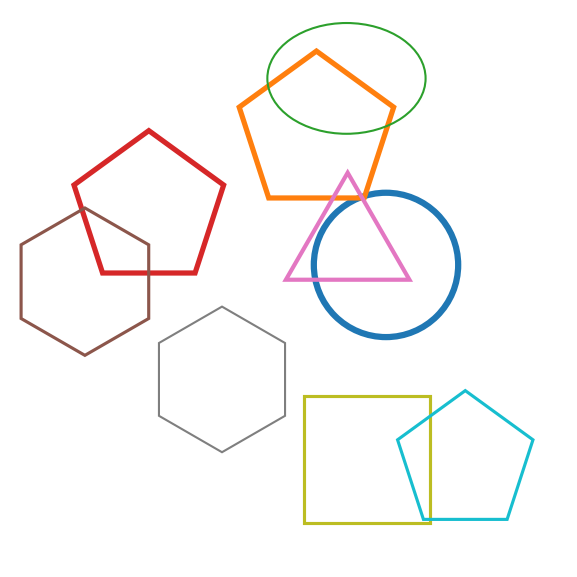[{"shape": "circle", "thickness": 3, "radius": 0.62, "center": [0.668, 0.54]}, {"shape": "pentagon", "thickness": 2.5, "radius": 0.7, "center": [0.548, 0.77]}, {"shape": "oval", "thickness": 1, "radius": 0.69, "center": [0.6, 0.863]}, {"shape": "pentagon", "thickness": 2.5, "radius": 0.68, "center": [0.258, 0.637]}, {"shape": "hexagon", "thickness": 1.5, "radius": 0.64, "center": [0.147, 0.511]}, {"shape": "triangle", "thickness": 2, "radius": 0.62, "center": [0.602, 0.577]}, {"shape": "hexagon", "thickness": 1, "radius": 0.63, "center": [0.384, 0.342]}, {"shape": "square", "thickness": 1.5, "radius": 0.55, "center": [0.635, 0.204]}, {"shape": "pentagon", "thickness": 1.5, "radius": 0.62, "center": [0.806, 0.199]}]